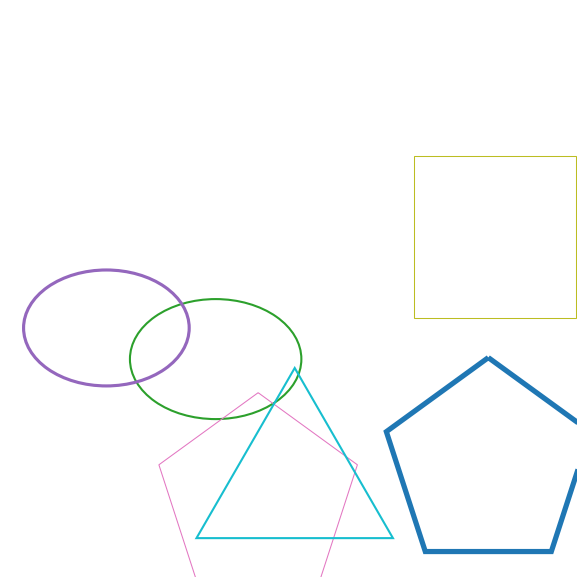[{"shape": "pentagon", "thickness": 2.5, "radius": 0.93, "center": [0.846, 0.194]}, {"shape": "oval", "thickness": 1, "radius": 0.74, "center": [0.373, 0.377]}, {"shape": "oval", "thickness": 1.5, "radius": 0.72, "center": [0.184, 0.431]}, {"shape": "pentagon", "thickness": 0.5, "radius": 0.9, "center": [0.447, 0.138]}, {"shape": "square", "thickness": 0.5, "radius": 0.7, "center": [0.858, 0.588]}, {"shape": "triangle", "thickness": 1, "radius": 0.98, "center": [0.51, 0.166]}]